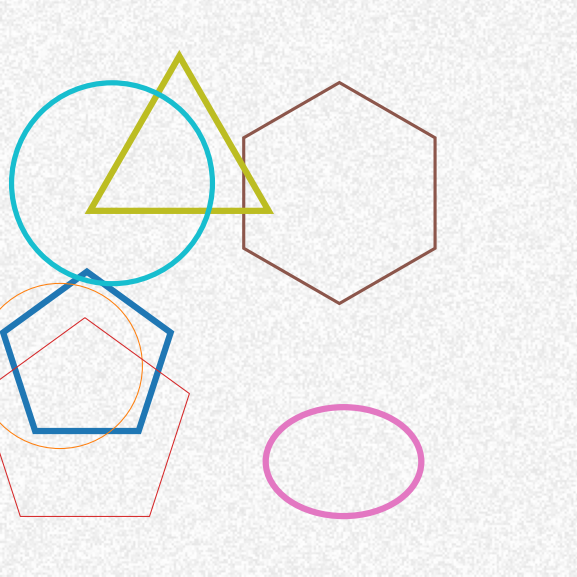[{"shape": "pentagon", "thickness": 3, "radius": 0.76, "center": [0.15, 0.376]}, {"shape": "circle", "thickness": 0.5, "radius": 0.71, "center": [0.104, 0.365]}, {"shape": "pentagon", "thickness": 0.5, "radius": 0.95, "center": [0.147, 0.259]}, {"shape": "hexagon", "thickness": 1.5, "radius": 0.96, "center": [0.588, 0.665]}, {"shape": "oval", "thickness": 3, "radius": 0.67, "center": [0.595, 0.2]}, {"shape": "triangle", "thickness": 3, "radius": 0.89, "center": [0.311, 0.723]}, {"shape": "circle", "thickness": 2.5, "radius": 0.87, "center": [0.194, 0.682]}]